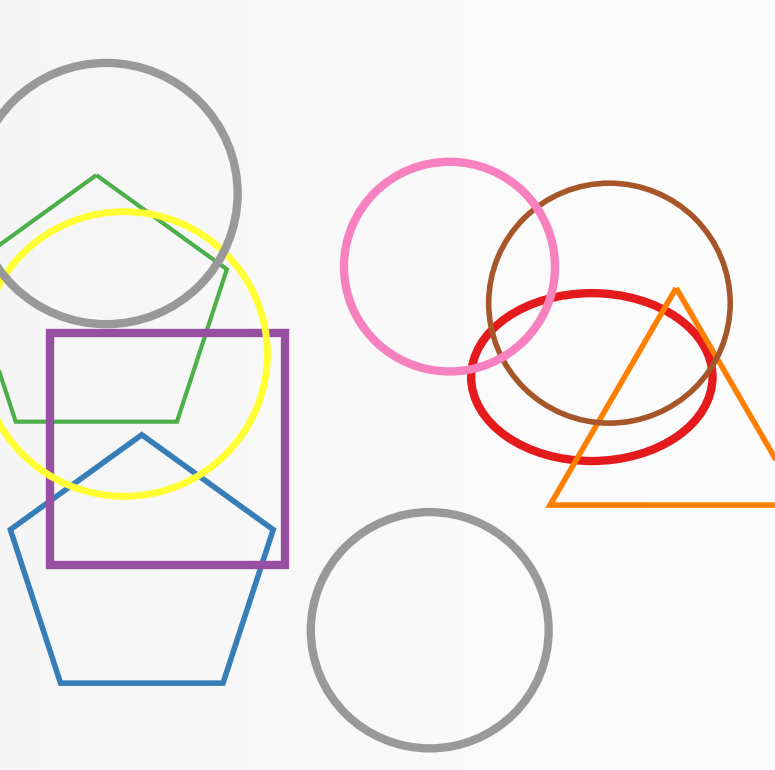[{"shape": "oval", "thickness": 3, "radius": 0.78, "center": [0.764, 0.51]}, {"shape": "pentagon", "thickness": 2, "radius": 0.89, "center": [0.183, 0.257]}, {"shape": "pentagon", "thickness": 1.5, "radius": 0.89, "center": [0.124, 0.596]}, {"shape": "square", "thickness": 3, "radius": 0.76, "center": [0.216, 0.417]}, {"shape": "triangle", "thickness": 2, "radius": 0.94, "center": [0.872, 0.438]}, {"shape": "circle", "thickness": 2.5, "radius": 0.92, "center": [0.16, 0.54]}, {"shape": "circle", "thickness": 2, "radius": 0.78, "center": [0.786, 0.606]}, {"shape": "circle", "thickness": 3, "radius": 0.68, "center": [0.58, 0.654]}, {"shape": "circle", "thickness": 3, "radius": 0.85, "center": [0.137, 0.749]}, {"shape": "circle", "thickness": 3, "radius": 0.77, "center": [0.554, 0.182]}]